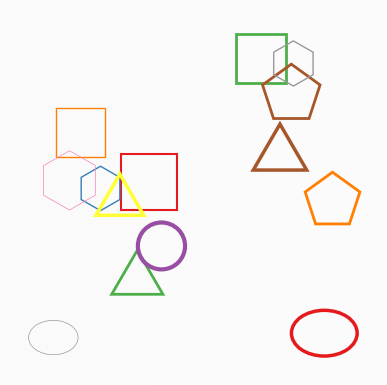[{"shape": "oval", "thickness": 2.5, "radius": 0.42, "center": [0.837, 0.135]}, {"shape": "square", "thickness": 1.5, "radius": 0.36, "center": [0.384, 0.527]}, {"shape": "hexagon", "thickness": 1, "radius": 0.29, "center": [0.259, 0.511]}, {"shape": "square", "thickness": 2, "radius": 0.32, "center": [0.674, 0.848]}, {"shape": "triangle", "thickness": 2, "radius": 0.38, "center": [0.354, 0.274]}, {"shape": "circle", "thickness": 3, "radius": 0.3, "center": [0.417, 0.361]}, {"shape": "pentagon", "thickness": 2, "radius": 0.37, "center": [0.858, 0.478]}, {"shape": "square", "thickness": 1, "radius": 0.32, "center": [0.208, 0.655]}, {"shape": "triangle", "thickness": 2.5, "radius": 0.36, "center": [0.309, 0.476]}, {"shape": "pentagon", "thickness": 2, "radius": 0.39, "center": [0.752, 0.755]}, {"shape": "triangle", "thickness": 2.5, "radius": 0.4, "center": [0.722, 0.598]}, {"shape": "hexagon", "thickness": 0.5, "radius": 0.39, "center": [0.179, 0.531]}, {"shape": "hexagon", "thickness": 1, "radius": 0.29, "center": [0.757, 0.835]}, {"shape": "oval", "thickness": 0.5, "radius": 0.32, "center": [0.138, 0.123]}]